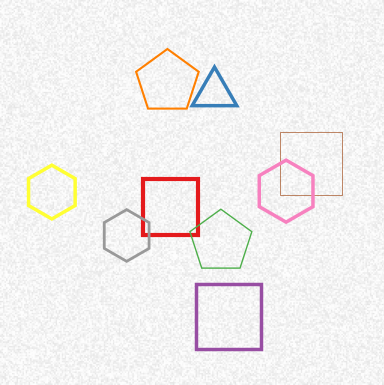[{"shape": "square", "thickness": 3, "radius": 0.36, "center": [0.443, 0.462]}, {"shape": "triangle", "thickness": 2.5, "radius": 0.33, "center": [0.557, 0.759]}, {"shape": "pentagon", "thickness": 1, "radius": 0.42, "center": [0.574, 0.372]}, {"shape": "square", "thickness": 2.5, "radius": 0.42, "center": [0.594, 0.179]}, {"shape": "pentagon", "thickness": 1.5, "radius": 0.43, "center": [0.435, 0.787]}, {"shape": "hexagon", "thickness": 2.5, "radius": 0.35, "center": [0.135, 0.501]}, {"shape": "square", "thickness": 0.5, "radius": 0.41, "center": [0.807, 0.576]}, {"shape": "hexagon", "thickness": 2.5, "radius": 0.4, "center": [0.743, 0.504]}, {"shape": "hexagon", "thickness": 2, "radius": 0.34, "center": [0.329, 0.388]}]